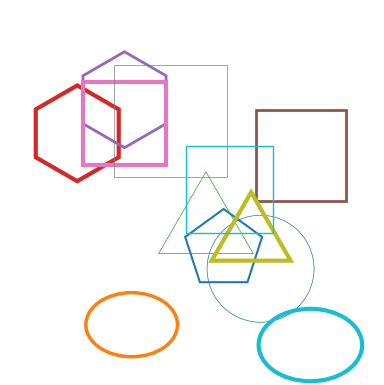[{"shape": "circle", "thickness": 0.5, "radius": 0.69, "center": [0.677, 0.302]}, {"shape": "pentagon", "thickness": 1.5, "radius": 0.53, "center": [0.581, 0.352]}, {"shape": "oval", "thickness": 2.5, "radius": 0.59, "center": [0.342, 0.157]}, {"shape": "triangle", "thickness": 0.5, "radius": 0.71, "center": [0.535, 0.412]}, {"shape": "hexagon", "thickness": 3, "radius": 0.62, "center": [0.201, 0.654]}, {"shape": "hexagon", "thickness": 2, "radius": 0.62, "center": [0.323, 0.741]}, {"shape": "square", "thickness": 2, "radius": 0.59, "center": [0.782, 0.596]}, {"shape": "square", "thickness": 3, "radius": 0.54, "center": [0.324, 0.68]}, {"shape": "square", "thickness": 0.5, "radius": 0.73, "center": [0.443, 0.686]}, {"shape": "triangle", "thickness": 3, "radius": 0.59, "center": [0.652, 0.382]}, {"shape": "square", "thickness": 1, "radius": 0.56, "center": [0.597, 0.508]}, {"shape": "oval", "thickness": 3, "radius": 0.67, "center": [0.806, 0.104]}]